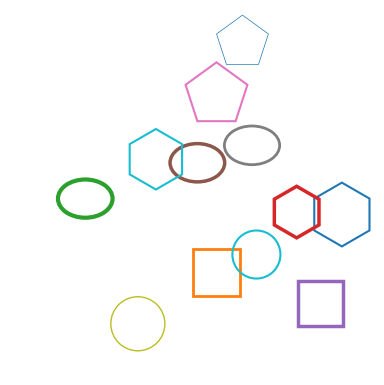[{"shape": "pentagon", "thickness": 0.5, "radius": 0.35, "center": [0.63, 0.89]}, {"shape": "hexagon", "thickness": 1.5, "radius": 0.41, "center": [0.888, 0.443]}, {"shape": "square", "thickness": 2, "radius": 0.31, "center": [0.563, 0.292]}, {"shape": "oval", "thickness": 3, "radius": 0.35, "center": [0.221, 0.484]}, {"shape": "hexagon", "thickness": 2.5, "radius": 0.33, "center": [0.771, 0.449]}, {"shape": "square", "thickness": 2.5, "radius": 0.29, "center": [0.832, 0.211]}, {"shape": "oval", "thickness": 2.5, "radius": 0.35, "center": [0.513, 0.577]}, {"shape": "pentagon", "thickness": 1.5, "radius": 0.42, "center": [0.562, 0.754]}, {"shape": "oval", "thickness": 2, "radius": 0.36, "center": [0.655, 0.622]}, {"shape": "circle", "thickness": 1, "radius": 0.35, "center": [0.358, 0.159]}, {"shape": "circle", "thickness": 1.5, "radius": 0.31, "center": [0.666, 0.339]}, {"shape": "hexagon", "thickness": 1.5, "radius": 0.39, "center": [0.405, 0.586]}]